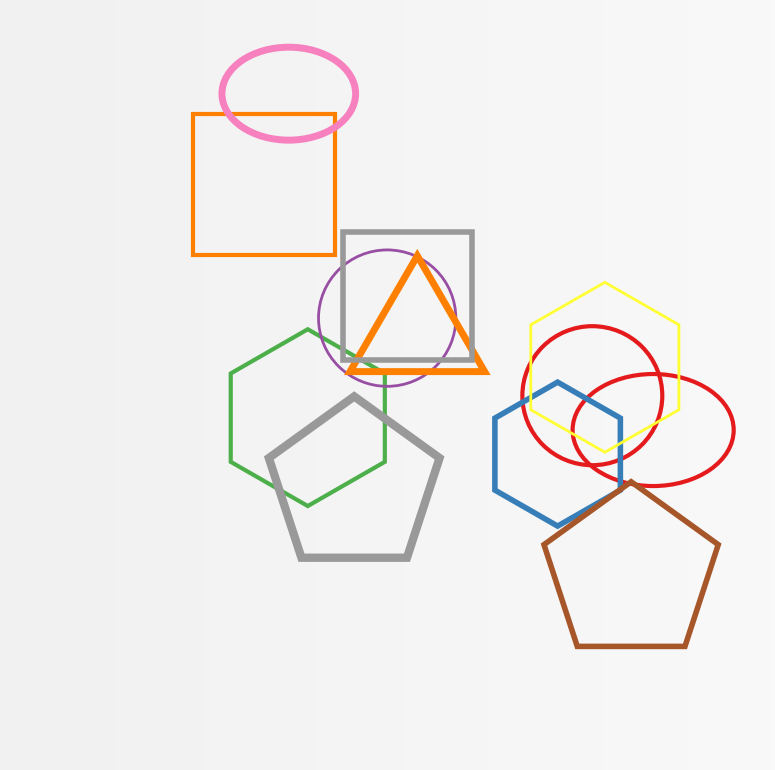[{"shape": "oval", "thickness": 1.5, "radius": 0.52, "center": [0.843, 0.442]}, {"shape": "circle", "thickness": 1.5, "radius": 0.45, "center": [0.764, 0.486]}, {"shape": "hexagon", "thickness": 2, "radius": 0.47, "center": [0.72, 0.41]}, {"shape": "hexagon", "thickness": 1.5, "radius": 0.57, "center": [0.397, 0.458]}, {"shape": "circle", "thickness": 1, "radius": 0.44, "center": [0.5, 0.587]}, {"shape": "square", "thickness": 1.5, "radius": 0.46, "center": [0.341, 0.761]}, {"shape": "triangle", "thickness": 2.5, "radius": 0.5, "center": [0.538, 0.568]}, {"shape": "hexagon", "thickness": 1, "radius": 0.55, "center": [0.78, 0.523]}, {"shape": "pentagon", "thickness": 2, "radius": 0.59, "center": [0.814, 0.256]}, {"shape": "oval", "thickness": 2.5, "radius": 0.43, "center": [0.373, 0.878]}, {"shape": "pentagon", "thickness": 3, "radius": 0.58, "center": [0.457, 0.369]}, {"shape": "square", "thickness": 2, "radius": 0.42, "center": [0.526, 0.615]}]